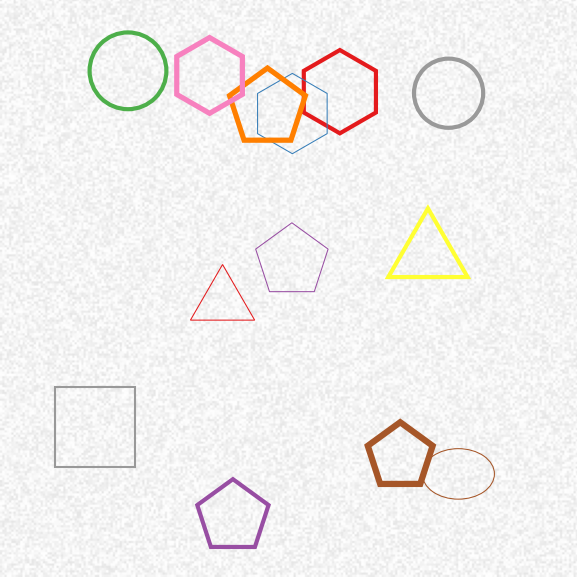[{"shape": "triangle", "thickness": 0.5, "radius": 0.32, "center": [0.385, 0.477]}, {"shape": "hexagon", "thickness": 2, "radius": 0.36, "center": [0.589, 0.84]}, {"shape": "hexagon", "thickness": 0.5, "radius": 0.35, "center": [0.506, 0.803]}, {"shape": "circle", "thickness": 2, "radius": 0.33, "center": [0.222, 0.877]}, {"shape": "pentagon", "thickness": 0.5, "radius": 0.33, "center": [0.505, 0.547]}, {"shape": "pentagon", "thickness": 2, "radius": 0.32, "center": [0.403, 0.105]}, {"shape": "pentagon", "thickness": 2.5, "radius": 0.35, "center": [0.463, 0.812]}, {"shape": "triangle", "thickness": 2, "radius": 0.4, "center": [0.741, 0.559]}, {"shape": "oval", "thickness": 0.5, "radius": 0.31, "center": [0.794, 0.179]}, {"shape": "pentagon", "thickness": 3, "radius": 0.3, "center": [0.693, 0.209]}, {"shape": "hexagon", "thickness": 2.5, "radius": 0.33, "center": [0.363, 0.868]}, {"shape": "square", "thickness": 1, "radius": 0.35, "center": [0.164, 0.26]}, {"shape": "circle", "thickness": 2, "radius": 0.3, "center": [0.777, 0.838]}]